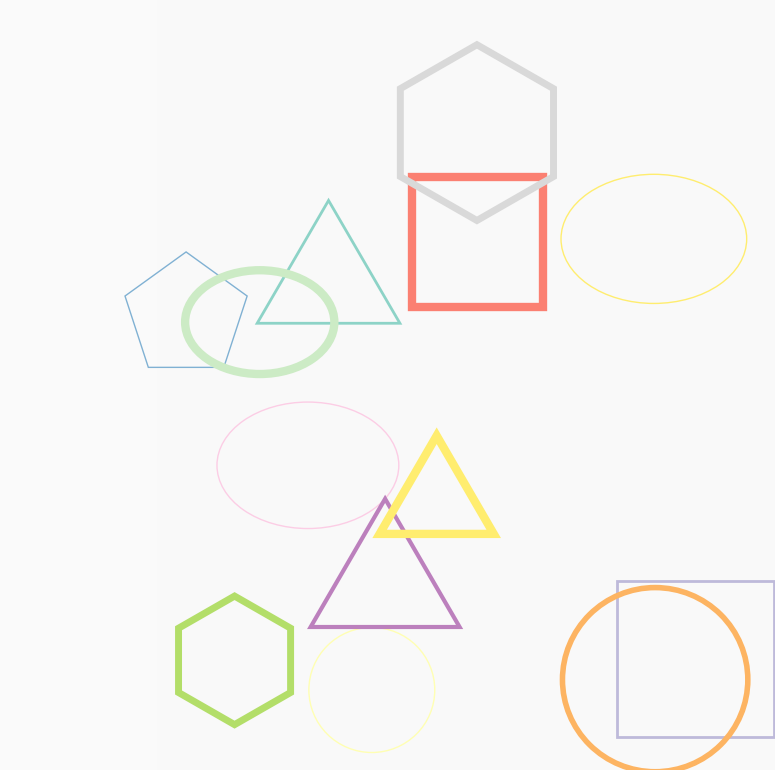[{"shape": "triangle", "thickness": 1, "radius": 0.53, "center": [0.424, 0.633]}, {"shape": "circle", "thickness": 0.5, "radius": 0.41, "center": [0.48, 0.104]}, {"shape": "square", "thickness": 1, "radius": 0.5, "center": [0.897, 0.144]}, {"shape": "square", "thickness": 3, "radius": 0.42, "center": [0.616, 0.686]}, {"shape": "pentagon", "thickness": 0.5, "radius": 0.41, "center": [0.24, 0.59]}, {"shape": "circle", "thickness": 2, "radius": 0.6, "center": [0.845, 0.117]}, {"shape": "hexagon", "thickness": 2.5, "radius": 0.42, "center": [0.303, 0.142]}, {"shape": "oval", "thickness": 0.5, "radius": 0.59, "center": [0.397, 0.396]}, {"shape": "hexagon", "thickness": 2.5, "radius": 0.57, "center": [0.615, 0.828]}, {"shape": "triangle", "thickness": 1.5, "radius": 0.55, "center": [0.497, 0.241]}, {"shape": "oval", "thickness": 3, "radius": 0.48, "center": [0.335, 0.582]}, {"shape": "triangle", "thickness": 3, "radius": 0.43, "center": [0.563, 0.349]}, {"shape": "oval", "thickness": 0.5, "radius": 0.6, "center": [0.844, 0.69]}]